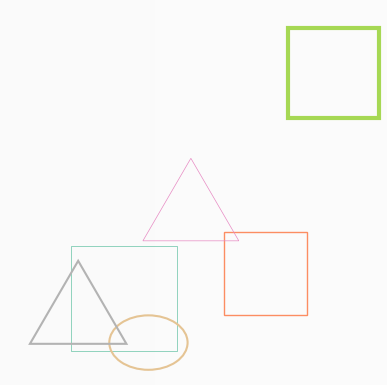[{"shape": "square", "thickness": 0.5, "radius": 0.68, "center": [0.319, 0.225]}, {"shape": "square", "thickness": 1, "radius": 0.54, "center": [0.685, 0.289]}, {"shape": "triangle", "thickness": 0.5, "radius": 0.71, "center": [0.493, 0.446]}, {"shape": "square", "thickness": 3, "radius": 0.59, "center": [0.862, 0.811]}, {"shape": "oval", "thickness": 1.5, "radius": 0.51, "center": [0.383, 0.11]}, {"shape": "triangle", "thickness": 1.5, "radius": 0.72, "center": [0.202, 0.179]}]